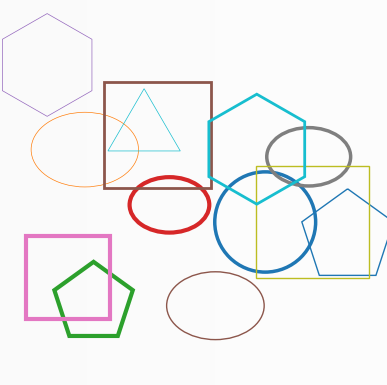[{"shape": "pentagon", "thickness": 1, "radius": 0.62, "center": [0.897, 0.385]}, {"shape": "circle", "thickness": 2.5, "radius": 0.65, "center": [0.684, 0.423]}, {"shape": "oval", "thickness": 0.5, "radius": 0.69, "center": [0.219, 0.611]}, {"shape": "pentagon", "thickness": 3, "radius": 0.53, "center": [0.241, 0.213]}, {"shape": "oval", "thickness": 3, "radius": 0.51, "center": [0.437, 0.468]}, {"shape": "hexagon", "thickness": 0.5, "radius": 0.67, "center": [0.122, 0.831]}, {"shape": "square", "thickness": 2, "radius": 0.69, "center": [0.406, 0.65]}, {"shape": "oval", "thickness": 1, "radius": 0.63, "center": [0.556, 0.206]}, {"shape": "square", "thickness": 3, "radius": 0.54, "center": [0.176, 0.279]}, {"shape": "oval", "thickness": 2.5, "radius": 0.54, "center": [0.797, 0.593]}, {"shape": "square", "thickness": 1, "radius": 0.73, "center": [0.807, 0.423]}, {"shape": "hexagon", "thickness": 2, "radius": 0.71, "center": [0.663, 0.613]}, {"shape": "triangle", "thickness": 0.5, "radius": 0.54, "center": [0.372, 0.662]}]